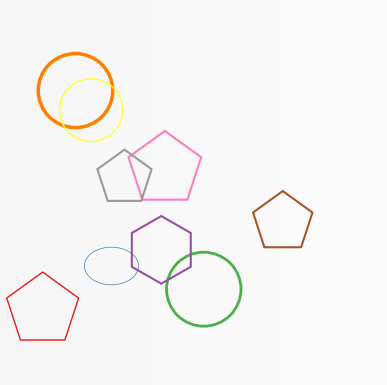[{"shape": "pentagon", "thickness": 1, "radius": 0.49, "center": [0.11, 0.196]}, {"shape": "oval", "thickness": 0.5, "radius": 0.35, "center": [0.288, 0.309]}, {"shape": "circle", "thickness": 2, "radius": 0.48, "center": [0.526, 0.249]}, {"shape": "hexagon", "thickness": 1.5, "radius": 0.44, "center": [0.416, 0.351]}, {"shape": "circle", "thickness": 2.5, "radius": 0.48, "center": [0.195, 0.765]}, {"shape": "circle", "thickness": 1, "radius": 0.41, "center": [0.235, 0.714]}, {"shape": "pentagon", "thickness": 1.5, "radius": 0.4, "center": [0.73, 0.423]}, {"shape": "pentagon", "thickness": 1.5, "radius": 0.49, "center": [0.425, 0.561]}, {"shape": "pentagon", "thickness": 1.5, "radius": 0.37, "center": [0.321, 0.538]}]